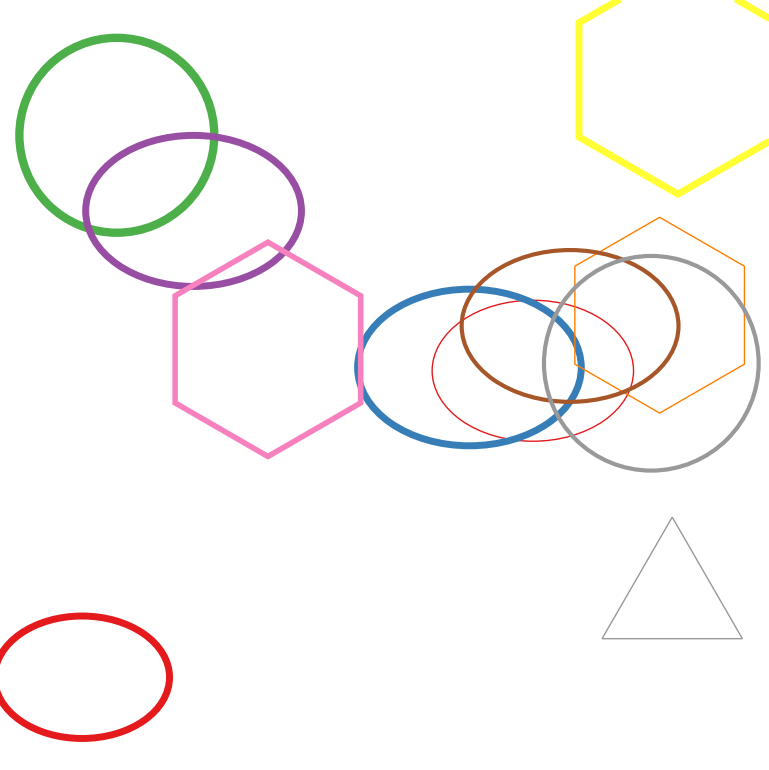[{"shape": "oval", "thickness": 0.5, "radius": 0.65, "center": [0.692, 0.519]}, {"shape": "oval", "thickness": 2.5, "radius": 0.57, "center": [0.107, 0.12]}, {"shape": "oval", "thickness": 2.5, "radius": 0.73, "center": [0.61, 0.523]}, {"shape": "circle", "thickness": 3, "radius": 0.63, "center": [0.152, 0.824]}, {"shape": "oval", "thickness": 2.5, "radius": 0.7, "center": [0.251, 0.726]}, {"shape": "hexagon", "thickness": 0.5, "radius": 0.64, "center": [0.857, 0.591]}, {"shape": "hexagon", "thickness": 2.5, "radius": 0.74, "center": [0.88, 0.896]}, {"shape": "oval", "thickness": 1.5, "radius": 0.7, "center": [0.74, 0.577]}, {"shape": "hexagon", "thickness": 2, "radius": 0.7, "center": [0.348, 0.546]}, {"shape": "triangle", "thickness": 0.5, "radius": 0.53, "center": [0.873, 0.223]}, {"shape": "circle", "thickness": 1.5, "radius": 0.7, "center": [0.846, 0.528]}]